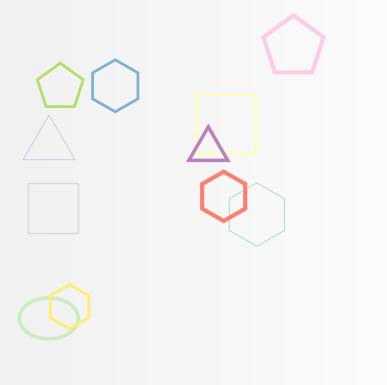[{"shape": "hexagon", "thickness": 0.5, "radius": 0.41, "center": [0.663, 0.443]}, {"shape": "square", "thickness": 1.5, "radius": 0.38, "center": [0.585, 0.677]}, {"shape": "triangle", "thickness": 0.5, "radius": 0.39, "center": [0.127, 0.624]}, {"shape": "hexagon", "thickness": 3, "radius": 0.32, "center": [0.577, 0.49]}, {"shape": "hexagon", "thickness": 2, "radius": 0.34, "center": [0.297, 0.777]}, {"shape": "pentagon", "thickness": 2, "radius": 0.31, "center": [0.156, 0.774]}, {"shape": "pentagon", "thickness": 3, "radius": 0.41, "center": [0.757, 0.878]}, {"shape": "square", "thickness": 1, "radius": 0.32, "center": [0.138, 0.46]}, {"shape": "triangle", "thickness": 2.5, "radius": 0.29, "center": [0.538, 0.612]}, {"shape": "oval", "thickness": 2.5, "radius": 0.38, "center": [0.126, 0.173]}, {"shape": "hexagon", "thickness": 2, "radius": 0.29, "center": [0.179, 0.203]}]